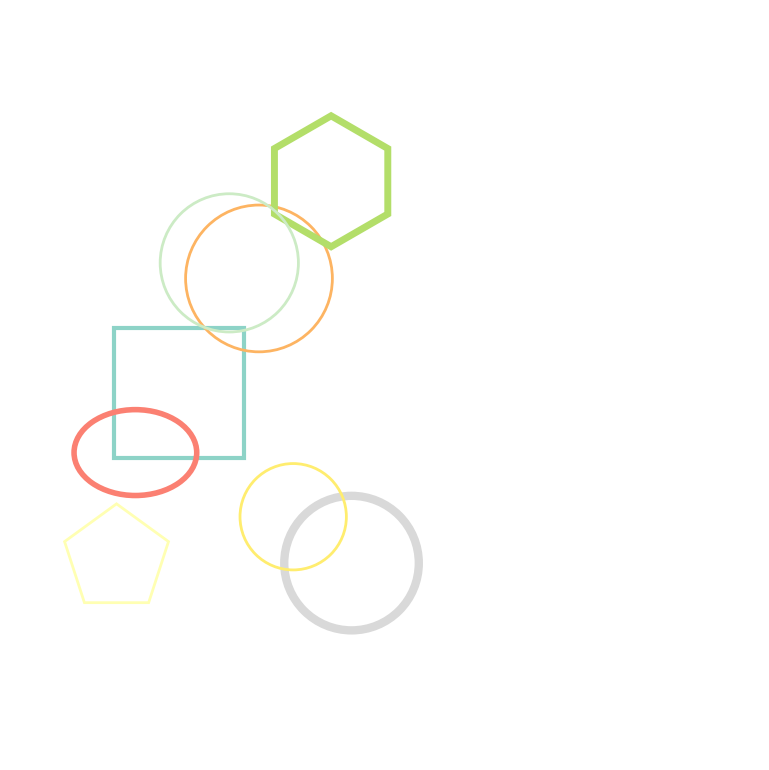[{"shape": "square", "thickness": 1.5, "radius": 0.42, "center": [0.233, 0.49]}, {"shape": "pentagon", "thickness": 1, "radius": 0.35, "center": [0.151, 0.275]}, {"shape": "oval", "thickness": 2, "radius": 0.4, "center": [0.176, 0.412]}, {"shape": "circle", "thickness": 1, "radius": 0.48, "center": [0.336, 0.638]}, {"shape": "hexagon", "thickness": 2.5, "radius": 0.43, "center": [0.43, 0.765]}, {"shape": "circle", "thickness": 3, "radius": 0.44, "center": [0.457, 0.269]}, {"shape": "circle", "thickness": 1, "radius": 0.45, "center": [0.298, 0.659]}, {"shape": "circle", "thickness": 1, "radius": 0.35, "center": [0.381, 0.329]}]